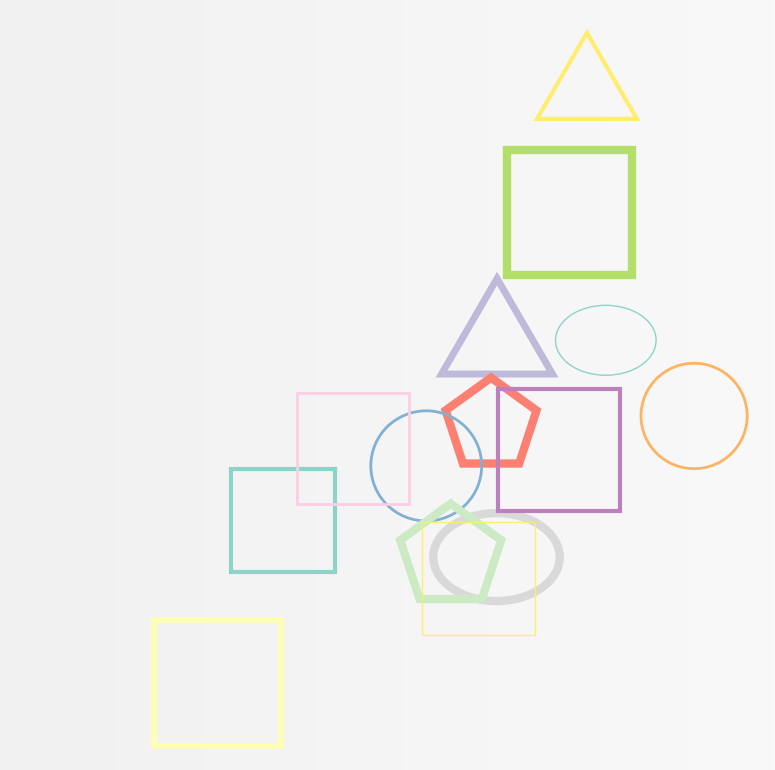[{"shape": "square", "thickness": 1.5, "radius": 0.34, "center": [0.365, 0.324]}, {"shape": "oval", "thickness": 0.5, "radius": 0.32, "center": [0.782, 0.558]}, {"shape": "square", "thickness": 2, "radius": 0.41, "center": [0.281, 0.113]}, {"shape": "triangle", "thickness": 2.5, "radius": 0.41, "center": [0.641, 0.556]}, {"shape": "pentagon", "thickness": 3, "radius": 0.31, "center": [0.634, 0.448]}, {"shape": "circle", "thickness": 1, "radius": 0.36, "center": [0.55, 0.395]}, {"shape": "circle", "thickness": 1, "radius": 0.34, "center": [0.896, 0.46]}, {"shape": "square", "thickness": 3, "radius": 0.4, "center": [0.735, 0.724]}, {"shape": "square", "thickness": 1, "radius": 0.36, "center": [0.455, 0.418]}, {"shape": "oval", "thickness": 3, "radius": 0.41, "center": [0.641, 0.277]}, {"shape": "square", "thickness": 1.5, "radius": 0.39, "center": [0.722, 0.416]}, {"shape": "pentagon", "thickness": 3, "radius": 0.34, "center": [0.582, 0.277]}, {"shape": "triangle", "thickness": 1.5, "radius": 0.37, "center": [0.757, 0.883]}, {"shape": "square", "thickness": 0.5, "radius": 0.37, "center": [0.617, 0.248]}]